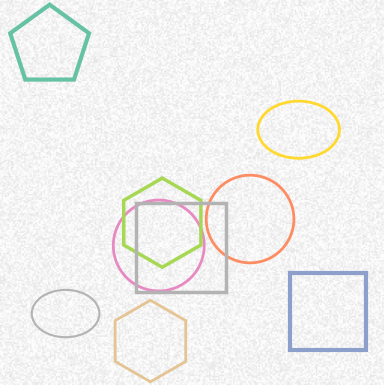[{"shape": "pentagon", "thickness": 3, "radius": 0.54, "center": [0.129, 0.88]}, {"shape": "circle", "thickness": 2, "radius": 0.57, "center": [0.65, 0.431]}, {"shape": "square", "thickness": 3, "radius": 0.5, "center": [0.852, 0.19]}, {"shape": "circle", "thickness": 2, "radius": 0.59, "center": [0.412, 0.362]}, {"shape": "hexagon", "thickness": 2.5, "radius": 0.58, "center": [0.422, 0.422]}, {"shape": "oval", "thickness": 2, "radius": 0.53, "center": [0.776, 0.663]}, {"shape": "hexagon", "thickness": 2, "radius": 0.53, "center": [0.391, 0.114]}, {"shape": "square", "thickness": 2.5, "radius": 0.58, "center": [0.471, 0.357]}, {"shape": "oval", "thickness": 1.5, "radius": 0.44, "center": [0.17, 0.186]}]